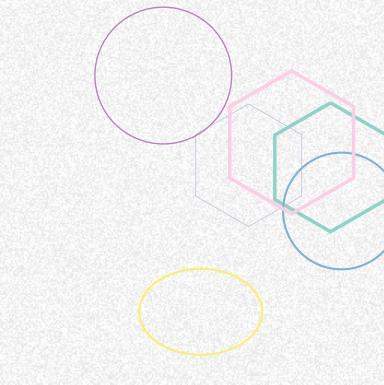[{"shape": "hexagon", "thickness": 2.5, "radius": 0.84, "center": [0.859, 0.566]}, {"shape": "hexagon", "thickness": 0.5, "radius": 0.8, "center": [0.646, 0.571]}, {"shape": "circle", "thickness": 1.5, "radius": 0.76, "center": [0.887, 0.452]}, {"shape": "hexagon", "thickness": 2.5, "radius": 0.93, "center": [0.757, 0.63]}, {"shape": "circle", "thickness": 1, "radius": 0.89, "center": [0.424, 0.804]}, {"shape": "oval", "thickness": 1.5, "radius": 0.8, "center": [0.521, 0.19]}]